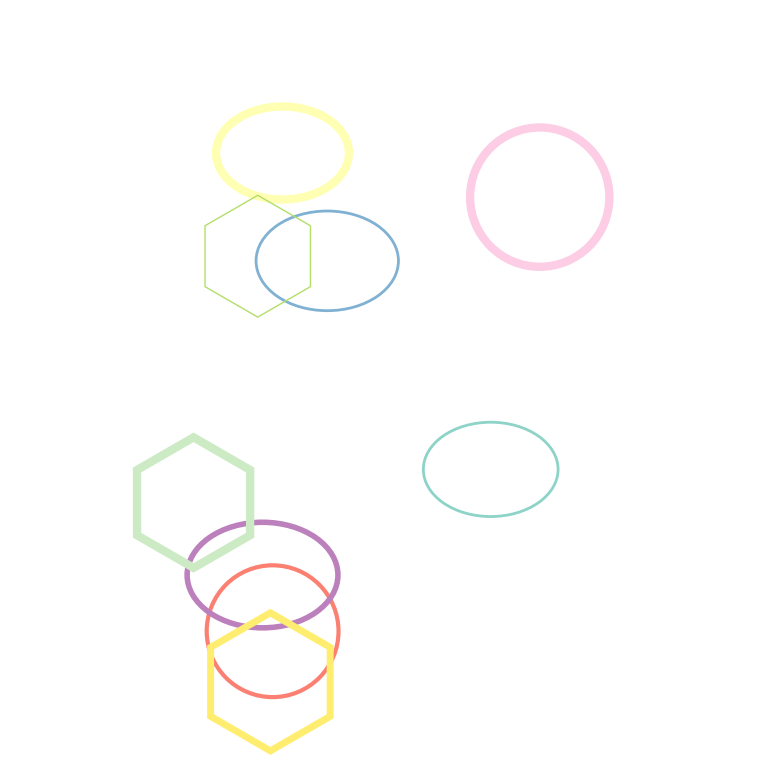[{"shape": "oval", "thickness": 1, "radius": 0.44, "center": [0.637, 0.39]}, {"shape": "oval", "thickness": 3, "radius": 0.43, "center": [0.367, 0.801]}, {"shape": "circle", "thickness": 1.5, "radius": 0.43, "center": [0.354, 0.18]}, {"shape": "oval", "thickness": 1, "radius": 0.46, "center": [0.425, 0.661]}, {"shape": "hexagon", "thickness": 0.5, "radius": 0.4, "center": [0.335, 0.667]}, {"shape": "circle", "thickness": 3, "radius": 0.45, "center": [0.701, 0.744]}, {"shape": "oval", "thickness": 2, "radius": 0.49, "center": [0.341, 0.253]}, {"shape": "hexagon", "thickness": 3, "radius": 0.42, "center": [0.251, 0.347]}, {"shape": "hexagon", "thickness": 2.5, "radius": 0.45, "center": [0.351, 0.114]}]